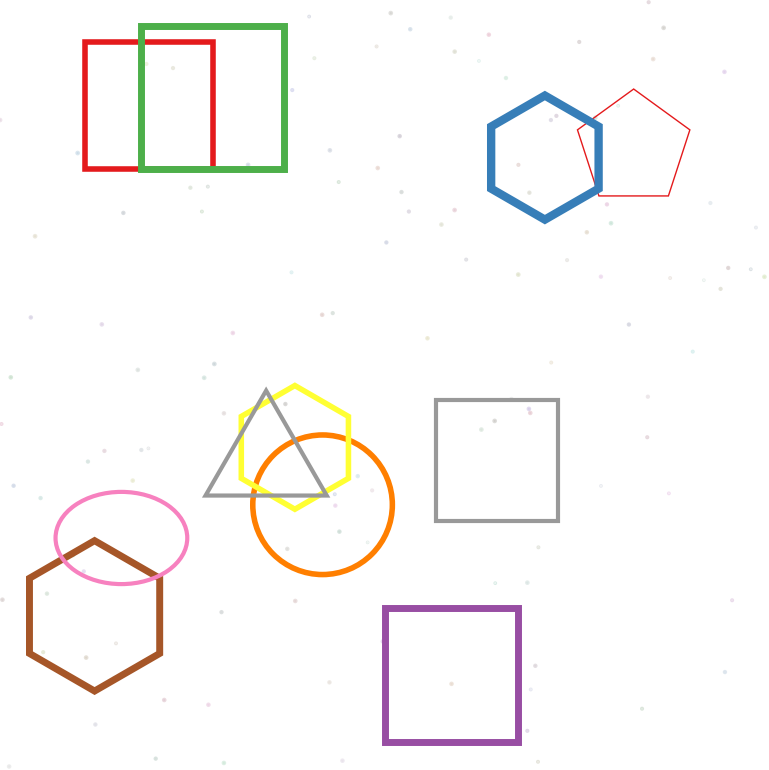[{"shape": "pentagon", "thickness": 0.5, "radius": 0.38, "center": [0.823, 0.808]}, {"shape": "square", "thickness": 2, "radius": 0.41, "center": [0.193, 0.863]}, {"shape": "hexagon", "thickness": 3, "radius": 0.4, "center": [0.708, 0.795]}, {"shape": "square", "thickness": 2.5, "radius": 0.46, "center": [0.276, 0.874]}, {"shape": "square", "thickness": 2.5, "radius": 0.43, "center": [0.586, 0.123]}, {"shape": "circle", "thickness": 2, "radius": 0.45, "center": [0.419, 0.344]}, {"shape": "hexagon", "thickness": 2, "radius": 0.4, "center": [0.383, 0.419]}, {"shape": "hexagon", "thickness": 2.5, "radius": 0.49, "center": [0.123, 0.2]}, {"shape": "oval", "thickness": 1.5, "radius": 0.43, "center": [0.158, 0.301]}, {"shape": "triangle", "thickness": 1.5, "radius": 0.45, "center": [0.346, 0.402]}, {"shape": "square", "thickness": 1.5, "radius": 0.39, "center": [0.646, 0.402]}]